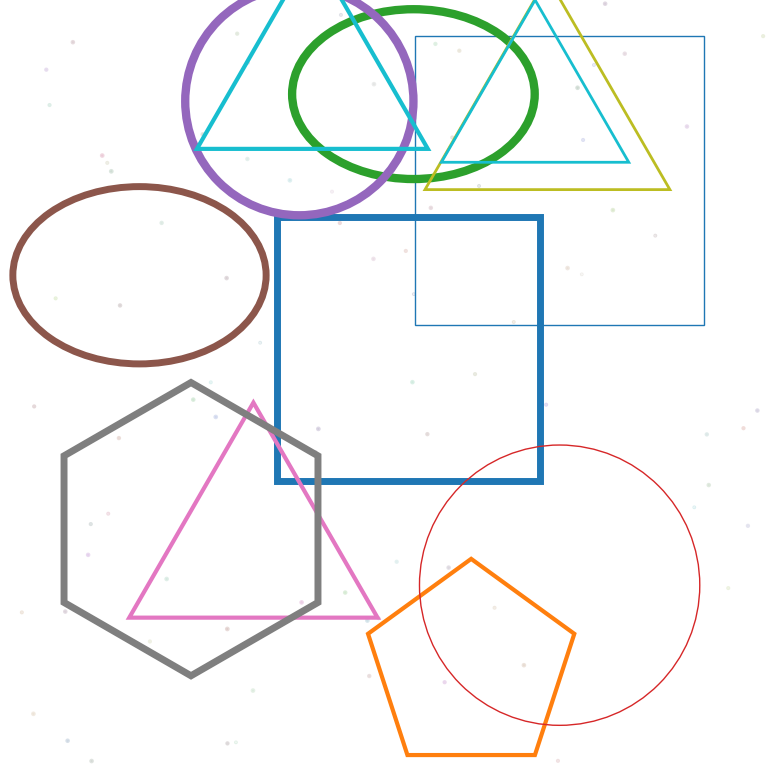[{"shape": "square", "thickness": 0.5, "radius": 0.94, "center": [0.727, 0.766]}, {"shape": "square", "thickness": 2.5, "radius": 0.85, "center": [0.53, 0.547]}, {"shape": "pentagon", "thickness": 1.5, "radius": 0.7, "center": [0.612, 0.133]}, {"shape": "oval", "thickness": 3, "radius": 0.79, "center": [0.537, 0.878]}, {"shape": "circle", "thickness": 0.5, "radius": 0.91, "center": [0.727, 0.24]}, {"shape": "circle", "thickness": 3, "radius": 0.74, "center": [0.389, 0.869]}, {"shape": "oval", "thickness": 2.5, "radius": 0.82, "center": [0.181, 0.643]}, {"shape": "triangle", "thickness": 1.5, "radius": 0.93, "center": [0.329, 0.291]}, {"shape": "hexagon", "thickness": 2.5, "radius": 0.95, "center": [0.248, 0.313]}, {"shape": "triangle", "thickness": 1, "radius": 0.92, "center": [0.711, 0.846]}, {"shape": "triangle", "thickness": 1, "radius": 0.7, "center": [0.695, 0.86]}, {"shape": "triangle", "thickness": 1.5, "radius": 0.87, "center": [0.406, 0.893]}]